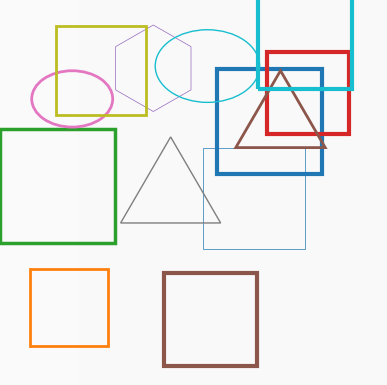[{"shape": "square", "thickness": 0.5, "radius": 0.66, "center": [0.656, 0.484]}, {"shape": "square", "thickness": 3, "radius": 0.68, "center": [0.696, 0.684]}, {"shape": "square", "thickness": 2, "radius": 0.5, "center": [0.179, 0.202]}, {"shape": "square", "thickness": 2.5, "radius": 0.74, "center": [0.149, 0.518]}, {"shape": "square", "thickness": 3, "radius": 0.53, "center": [0.795, 0.759]}, {"shape": "hexagon", "thickness": 0.5, "radius": 0.56, "center": [0.396, 0.823]}, {"shape": "square", "thickness": 3, "radius": 0.6, "center": [0.544, 0.171]}, {"shape": "triangle", "thickness": 2, "radius": 0.67, "center": [0.724, 0.683]}, {"shape": "oval", "thickness": 2, "radius": 0.52, "center": [0.186, 0.743]}, {"shape": "triangle", "thickness": 1, "radius": 0.74, "center": [0.44, 0.495]}, {"shape": "square", "thickness": 2, "radius": 0.57, "center": [0.261, 0.817]}, {"shape": "square", "thickness": 3, "radius": 0.61, "center": [0.787, 0.891]}, {"shape": "oval", "thickness": 1, "radius": 0.67, "center": [0.535, 0.828]}]